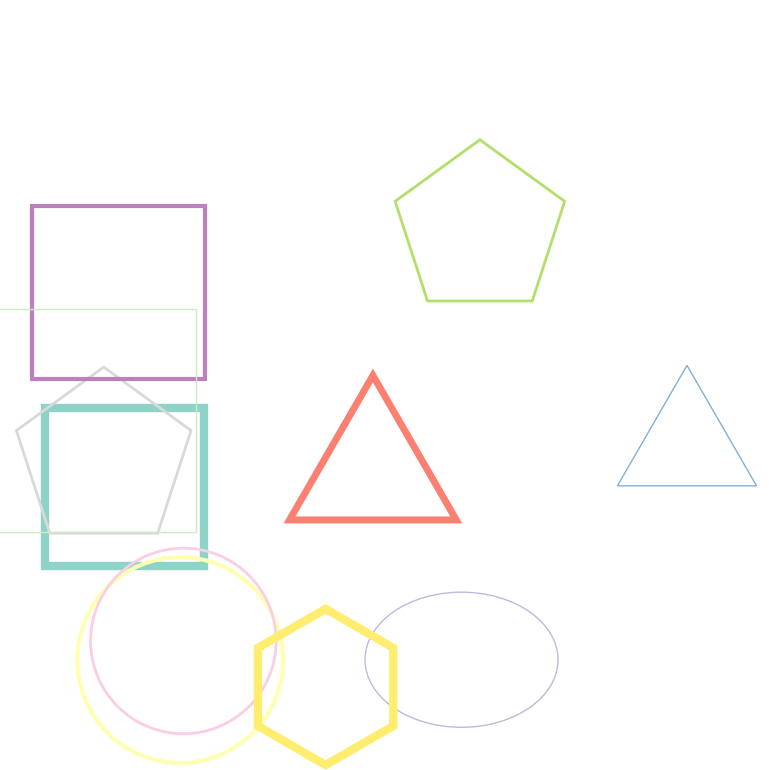[{"shape": "square", "thickness": 3, "radius": 0.51, "center": [0.162, 0.368]}, {"shape": "circle", "thickness": 1.5, "radius": 0.67, "center": [0.234, 0.143]}, {"shape": "oval", "thickness": 0.5, "radius": 0.63, "center": [0.599, 0.143]}, {"shape": "triangle", "thickness": 2.5, "radius": 0.63, "center": [0.484, 0.387]}, {"shape": "triangle", "thickness": 0.5, "radius": 0.52, "center": [0.892, 0.421]}, {"shape": "pentagon", "thickness": 1, "radius": 0.58, "center": [0.623, 0.703]}, {"shape": "circle", "thickness": 1, "radius": 0.6, "center": [0.238, 0.168]}, {"shape": "pentagon", "thickness": 1, "radius": 0.6, "center": [0.135, 0.404]}, {"shape": "square", "thickness": 1.5, "radius": 0.56, "center": [0.154, 0.62]}, {"shape": "square", "thickness": 0.5, "radius": 0.72, "center": [0.11, 0.454]}, {"shape": "hexagon", "thickness": 3, "radius": 0.51, "center": [0.423, 0.108]}]